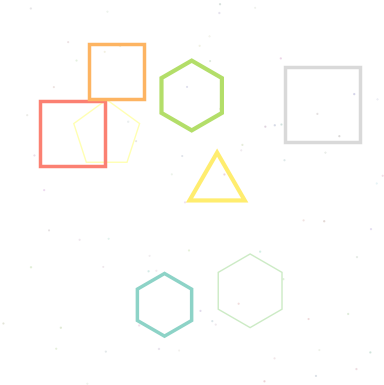[{"shape": "hexagon", "thickness": 2.5, "radius": 0.41, "center": [0.427, 0.208]}, {"shape": "pentagon", "thickness": 1, "radius": 0.45, "center": [0.277, 0.651]}, {"shape": "square", "thickness": 2.5, "radius": 0.43, "center": [0.188, 0.654]}, {"shape": "square", "thickness": 2.5, "radius": 0.36, "center": [0.303, 0.815]}, {"shape": "hexagon", "thickness": 3, "radius": 0.45, "center": [0.498, 0.752]}, {"shape": "square", "thickness": 2.5, "radius": 0.49, "center": [0.838, 0.729]}, {"shape": "hexagon", "thickness": 1, "radius": 0.48, "center": [0.65, 0.245]}, {"shape": "triangle", "thickness": 3, "radius": 0.41, "center": [0.564, 0.521]}]